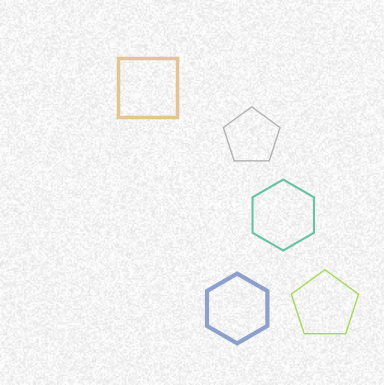[{"shape": "hexagon", "thickness": 1.5, "radius": 0.46, "center": [0.736, 0.441]}, {"shape": "hexagon", "thickness": 3, "radius": 0.45, "center": [0.616, 0.199]}, {"shape": "pentagon", "thickness": 1, "radius": 0.46, "center": [0.844, 0.207]}, {"shape": "square", "thickness": 2.5, "radius": 0.38, "center": [0.383, 0.772]}, {"shape": "pentagon", "thickness": 1, "radius": 0.39, "center": [0.654, 0.645]}]